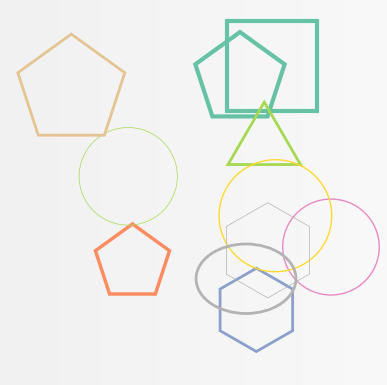[{"shape": "pentagon", "thickness": 3, "radius": 0.61, "center": [0.619, 0.796]}, {"shape": "square", "thickness": 3, "radius": 0.58, "center": [0.702, 0.829]}, {"shape": "pentagon", "thickness": 2.5, "radius": 0.5, "center": [0.342, 0.318]}, {"shape": "hexagon", "thickness": 2, "radius": 0.54, "center": [0.662, 0.195]}, {"shape": "circle", "thickness": 1, "radius": 0.62, "center": [0.854, 0.358]}, {"shape": "circle", "thickness": 0.5, "radius": 0.63, "center": [0.331, 0.542]}, {"shape": "triangle", "thickness": 2, "radius": 0.54, "center": [0.682, 0.627]}, {"shape": "circle", "thickness": 1, "radius": 0.73, "center": [0.711, 0.44]}, {"shape": "pentagon", "thickness": 2, "radius": 0.73, "center": [0.184, 0.766]}, {"shape": "hexagon", "thickness": 0.5, "radius": 0.62, "center": [0.691, 0.35]}, {"shape": "oval", "thickness": 2, "radius": 0.64, "center": [0.635, 0.276]}]